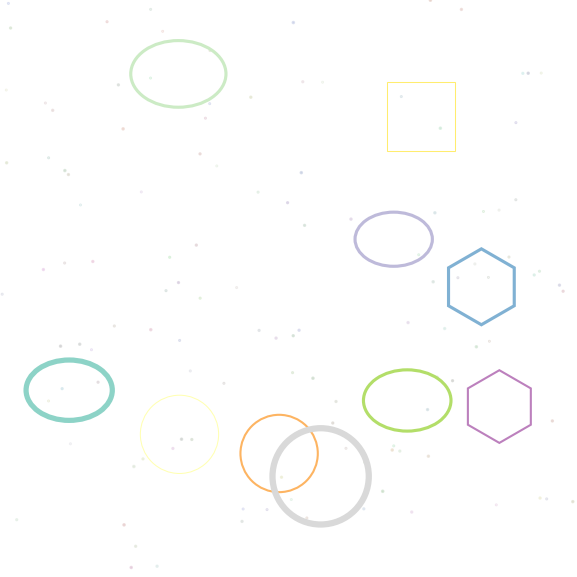[{"shape": "oval", "thickness": 2.5, "radius": 0.37, "center": [0.12, 0.323]}, {"shape": "circle", "thickness": 0.5, "radius": 0.34, "center": [0.311, 0.247]}, {"shape": "oval", "thickness": 1.5, "radius": 0.33, "center": [0.682, 0.585]}, {"shape": "hexagon", "thickness": 1.5, "radius": 0.33, "center": [0.834, 0.503]}, {"shape": "circle", "thickness": 1, "radius": 0.33, "center": [0.483, 0.214]}, {"shape": "oval", "thickness": 1.5, "radius": 0.38, "center": [0.705, 0.306]}, {"shape": "circle", "thickness": 3, "radius": 0.42, "center": [0.555, 0.174]}, {"shape": "hexagon", "thickness": 1, "radius": 0.31, "center": [0.865, 0.295]}, {"shape": "oval", "thickness": 1.5, "radius": 0.41, "center": [0.309, 0.871]}, {"shape": "square", "thickness": 0.5, "radius": 0.3, "center": [0.729, 0.798]}]